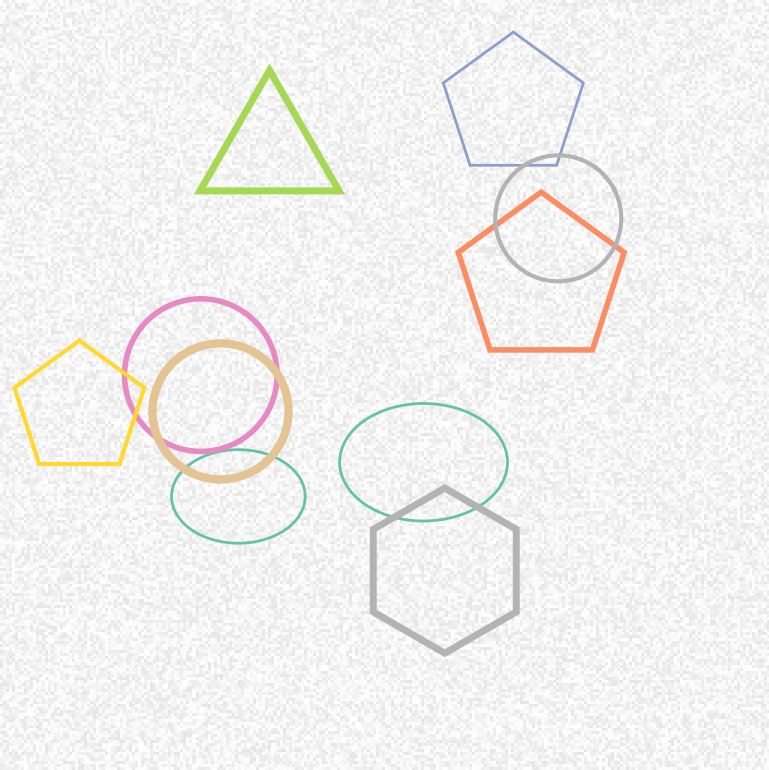[{"shape": "oval", "thickness": 1, "radius": 0.43, "center": [0.31, 0.355]}, {"shape": "oval", "thickness": 1, "radius": 0.55, "center": [0.55, 0.4]}, {"shape": "pentagon", "thickness": 2, "radius": 0.57, "center": [0.703, 0.637]}, {"shape": "pentagon", "thickness": 1, "radius": 0.48, "center": [0.667, 0.863]}, {"shape": "circle", "thickness": 2, "radius": 0.5, "center": [0.261, 0.513]}, {"shape": "triangle", "thickness": 2.5, "radius": 0.52, "center": [0.35, 0.804]}, {"shape": "pentagon", "thickness": 1.5, "radius": 0.44, "center": [0.103, 0.469]}, {"shape": "circle", "thickness": 3, "radius": 0.44, "center": [0.286, 0.466]}, {"shape": "circle", "thickness": 1.5, "radius": 0.41, "center": [0.725, 0.716]}, {"shape": "hexagon", "thickness": 2.5, "radius": 0.54, "center": [0.578, 0.259]}]